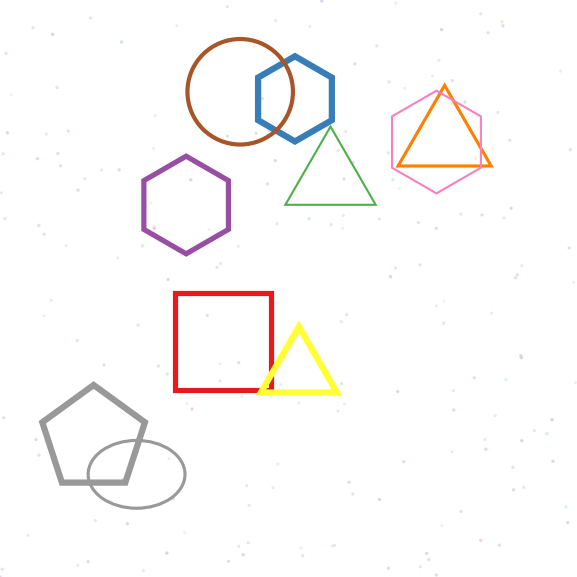[{"shape": "square", "thickness": 2.5, "radius": 0.42, "center": [0.387, 0.408]}, {"shape": "hexagon", "thickness": 3, "radius": 0.37, "center": [0.511, 0.828]}, {"shape": "triangle", "thickness": 1, "radius": 0.45, "center": [0.572, 0.69]}, {"shape": "hexagon", "thickness": 2.5, "radius": 0.42, "center": [0.322, 0.644]}, {"shape": "triangle", "thickness": 1.5, "radius": 0.47, "center": [0.77, 0.758]}, {"shape": "triangle", "thickness": 3, "radius": 0.38, "center": [0.518, 0.357]}, {"shape": "circle", "thickness": 2, "radius": 0.46, "center": [0.416, 0.84]}, {"shape": "hexagon", "thickness": 1, "radius": 0.44, "center": [0.756, 0.753]}, {"shape": "oval", "thickness": 1.5, "radius": 0.42, "center": [0.236, 0.178]}, {"shape": "pentagon", "thickness": 3, "radius": 0.47, "center": [0.162, 0.239]}]